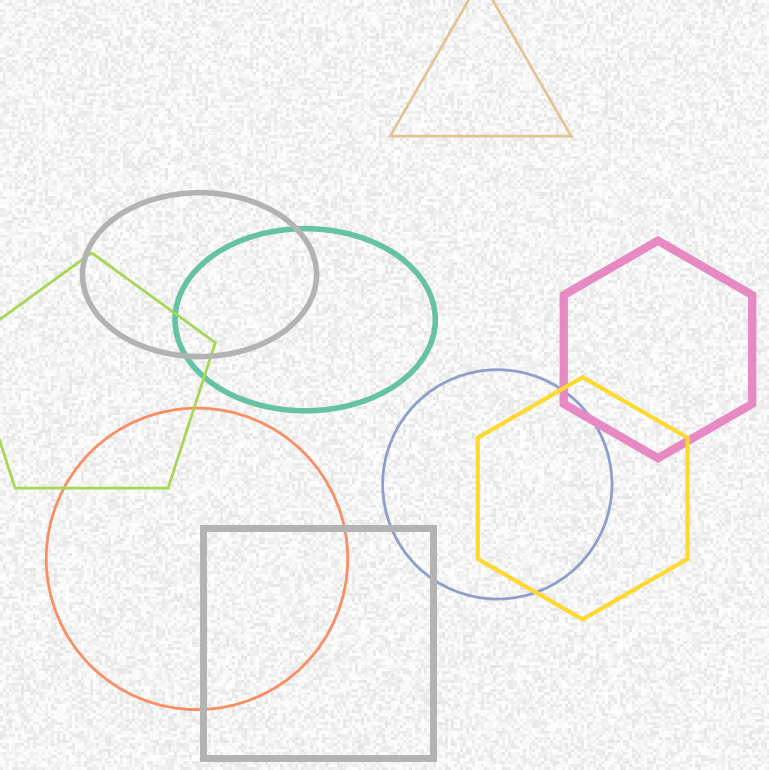[{"shape": "oval", "thickness": 2, "radius": 0.84, "center": [0.396, 0.585]}, {"shape": "circle", "thickness": 1, "radius": 0.98, "center": [0.256, 0.274]}, {"shape": "circle", "thickness": 1, "radius": 0.74, "center": [0.646, 0.371]}, {"shape": "hexagon", "thickness": 3, "radius": 0.71, "center": [0.855, 0.546]}, {"shape": "pentagon", "thickness": 1, "radius": 0.84, "center": [0.119, 0.503]}, {"shape": "hexagon", "thickness": 1.5, "radius": 0.79, "center": [0.757, 0.353]}, {"shape": "triangle", "thickness": 1, "radius": 0.68, "center": [0.624, 0.891]}, {"shape": "oval", "thickness": 2, "radius": 0.76, "center": [0.259, 0.643]}, {"shape": "square", "thickness": 2.5, "radius": 0.75, "center": [0.412, 0.165]}]